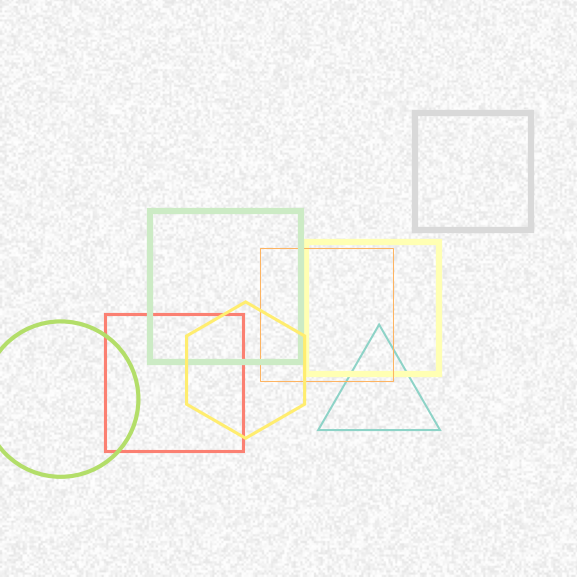[{"shape": "triangle", "thickness": 1, "radius": 0.61, "center": [0.656, 0.315]}, {"shape": "square", "thickness": 3, "radius": 0.57, "center": [0.645, 0.466]}, {"shape": "square", "thickness": 1.5, "radius": 0.59, "center": [0.301, 0.336]}, {"shape": "square", "thickness": 0.5, "radius": 0.58, "center": [0.565, 0.455]}, {"shape": "circle", "thickness": 2, "radius": 0.67, "center": [0.105, 0.308]}, {"shape": "square", "thickness": 3, "radius": 0.5, "center": [0.819, 0.702]}, {"shape": "square", "thickness": 3, "radius": 0.65, "center": [0.39, 0.503]}, {"shape": "hexagon", "thickness": 1.5, "radius": 0.59, "center": [0.425, 0.358]}]